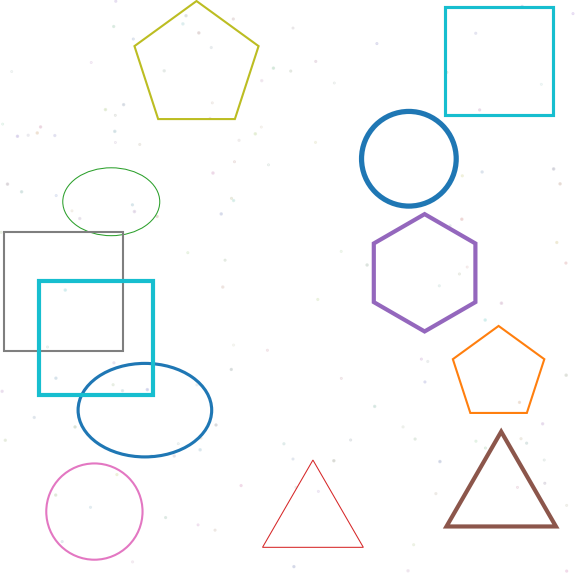[{"shape": "circle", "thickness": 2.5, "radius": 0.41, "center": [0.708, 0.724]}, {"shape": "oval", "thickness": 1.5, "radius": 0.58, "center": [0.251, 0.289]}, {"shape": "pentagon", "thickness": 1, "radius": 0.42, "center": [0.863, 0.351]}, {"shape": "oval", "thickness": 0.5, "radius": 0.42, "center": [0.193, 0.65]}, {"shape": "triangle", "thickness": 0.5, "radius": 0.5, "center": [0.542, 0.102]}, {"shape": "hexagon", "thickness": 2, "radius": 0.51, "center": [0.735, 0.527]}, {"shape": "triangle", "thickness": 2, "radius": 0.55, "center": [0.868, 0.142]}, {"shape": "circle", "thickness": 1, "radius": 0.42, "center": [0.163, 0.113]}, {"shape": "square", "thickness": 1, "radius": 0.52, "center": [0.11, 0.494]}, {"shape": "pentagon", "thickness": 1, "radius": 0.56, "center": [0.34, 0.884]}, {"shape": "square", "thickness": 1.5, "radius": 0.47, "center": [0.864, 0.894]}, {"shape": "square", "thickness": 2, "radius": 0.49, "center": [0.165, 0.413]}]